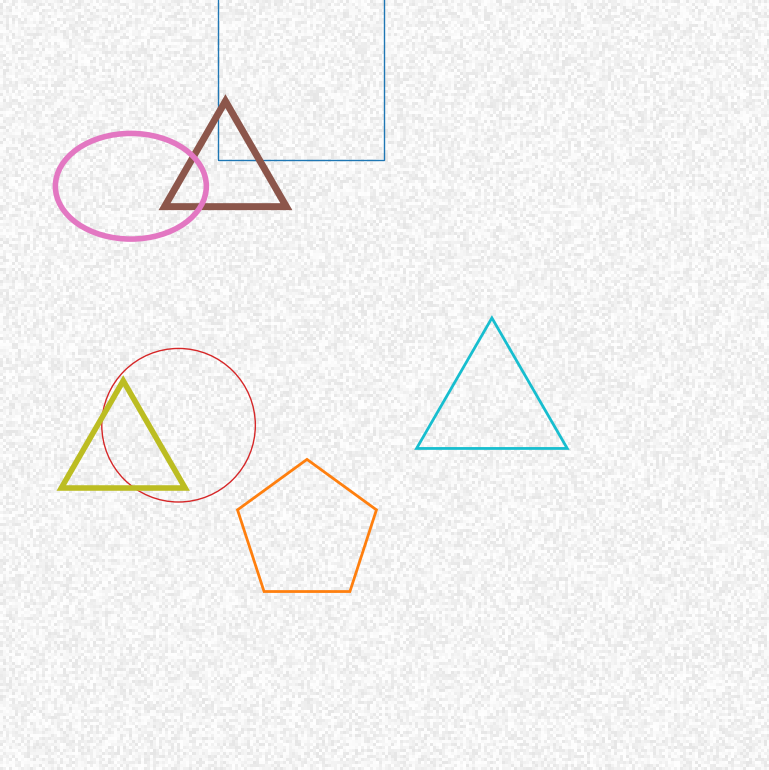[{"shape": "square", "thickness": 0.5, "radius": 0.54, "center": [0.391, 0.899]}, {"shape": "pentagon", "thickness": 1, "radius": 0.47, "center": [0.399, 0.309]}, {"shape": "circle", "thickness": 0.5, "radius": 0.5, "center": [0.232, 0.448]}, {"shape": "triangle", "thickness": 2.5, "radius": 0.46, "center": [0.293, 0.777]}, {"shape": "oval", "thickness": 2, "radius": 0.49, "center": [0.17, 0.758]}, {"shape": "triangle", "thickness": 2, "radius": 0.46, "center": [0.16, 0.413]}, {"shape": "triangle", "thickness": 1, "radius": 0.56, "center": [0.639, 0.474]}]